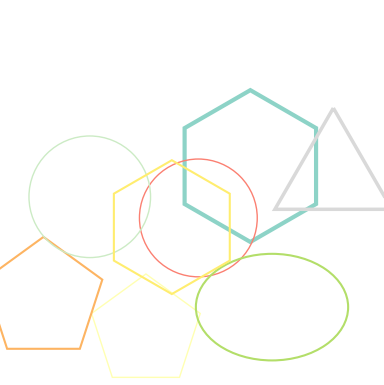[{"shape": "hexagon", "thickness": 3, "radius": 0.99, "center": [0.65, 0.569]}, {"shape": "pentagon", "thickness": 1, "radius": 0.74, "center": [0.379, 0.14]}, {"shape": "circle", "thickness": 1, "radius": 0.76, "center": [0.515, 0.434]}, {"shape": "pentagon", "thickness": 1.5, "radius": 0.8, "center": [0.113, 0.224]}, {"shape": "oval", "thickness": 1.5, "radius": 0.99, "center": [0.707, 0.202]}, {"shape": "triangle", "thickness": 2.5, "radius": 0.88, "center": [0.866, 0.544]}, {"shape": "circle", "thickness": 1, "radius": 0.79, "center": [0.233, 0.489]}, {"shape": "hexagon", "thickness": 1.5, "radius": 0.87, "center": [0.446, 0.41]}]